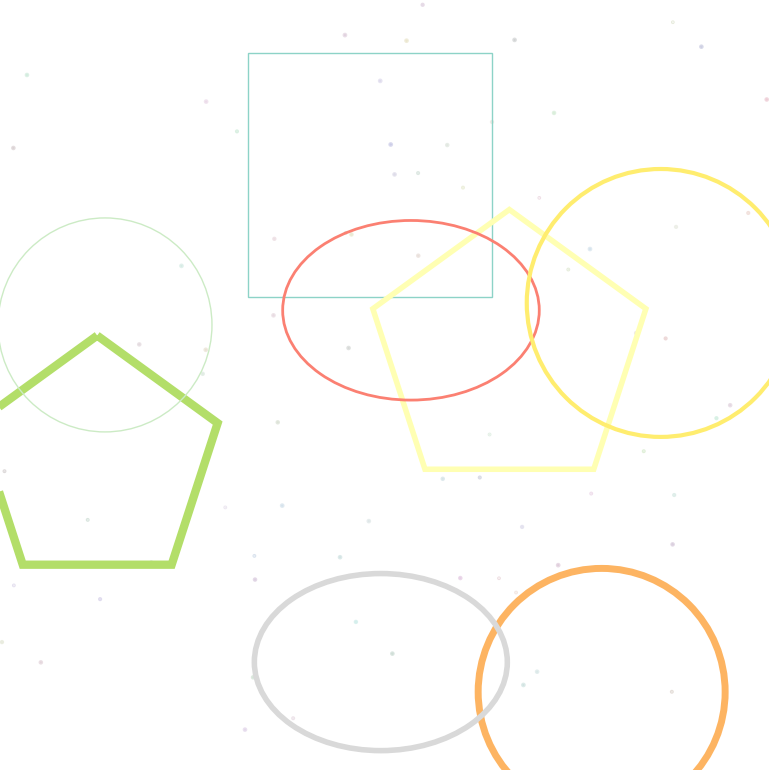[{"shape": "square", "thickness": 0.5, "radius": 0.79, "center": [0.481, 0.773]}, {"shape": "pentagon", "thickness": 2, "radius": 0.93, "center": [0.661, 0.541]}, {"shape": "oval", "thickness": 1, "radius": 0.83, "center": [0.534, 0.597]}, {"shape": "circle", "thickness": 2.5, "radius": 0.8, "center": [0.781, 0.101]}, {"shape": "pentagon", "thickness": 3, "radius": 0.82, "center": [0.126, 0.4]}, {"shape": "oval", "thickness": 2, "radius": 0.82, "center": [0.495, 0.14]}, {"shape": "circle", "thickness": 0.5, "radius": 0.69, "center": [0.136, 0.578]}, {"shape": "circle", "thickness": 1.5, "radius": 0.87, "center": [0.858, 0.607]}]